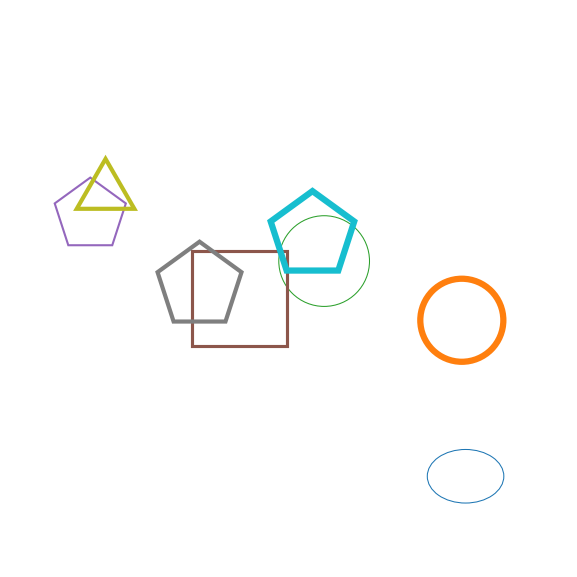[{"shape": "oval", "thickness": 0.5, "radius": 0.33, "center": [0.806, 0.174]}, {"shape": "circle", "thickness": 3, "radius": 0.36, "center": [0.8, 0.445]}, {"shape": "circle", "thickness": 0.5, "radius": 0.39, "center": [0.561, 0.547]}, {"shape": "pentagon", "thickness": 1, "radius": 0.32, "center": [0.156, 0.627]}, {"shape": "square", "thickness": 1.5, "radius": 0.41, "center": [0.415, 0.482]}, {"shape": "pentagon", "thickness": 2, "radius": 0.38, "center": [0.346, 0.504]}, {"shape": "triangle", "thickness": 2, "radius": 0.29, "center": [0.183, 0.666]}, {"shape": "pentagon", "thickness": 3, "radius": 0.38, "center": [0.541, 0.592]}]